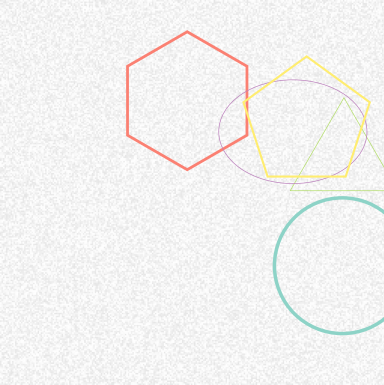[{"shape": "circle", "thickness": 2.5, "radius": 0.88, "center": [0.889, 0.31]}, {"shape": "hexagon", "thickness": 2, "radius": 0.9, "center": [0.486, 0.738]}, {"shape": "triangle", "thickness": 0.5, "radius": 0.81, "center": [0.893, 0.585]}, {"shape": "oval", "thickness": 0.5, "radius": 0.96, "center": [0.761, 0.658]}, {"shape": "pentagon", "thickness": 1.5, "radius": 0.86, "center": [0.796, 0.681]}]